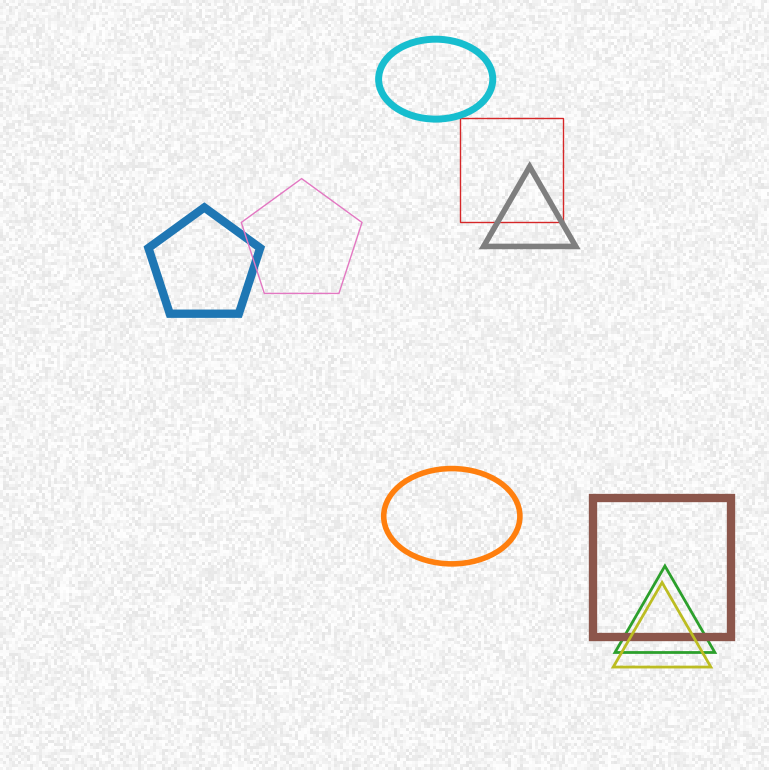[{"shape": "pentagon", "thickness": 3, "radius": 0.38, "center": [0.265, 0.654]}, {"shape": "oval", "thickness": 2, "radius": 0.44, "center": [0.587, 0.33]}, {"shape": "triangle", "thickness": 1, "radius": 0.37, "center": [0.864, 0.19]}, {"shape": "square", "thickness": 0.5, "radius": 0.34, "center": [0.665, 0.779]}, {"shape": "square", "thickness": 3, "radius": 0.45, "center": [0.86, 0.263]}, {"shape": "pentagon", "thickness": 0.5, "radius": 0.41, "center": [0.392, 0.686]}, {"shape": "triangle", "thickness": 2, "radius": 0.35, "center": [0.688, 0.715]}, {"shape": "triangle", "thickness": 1, "radius": 0.37, "center": [0.86, 0.17]}, {"shape": "oval", "thickness": 2.5, "radius": 0.37, "center": [0.566, 0.897]}]